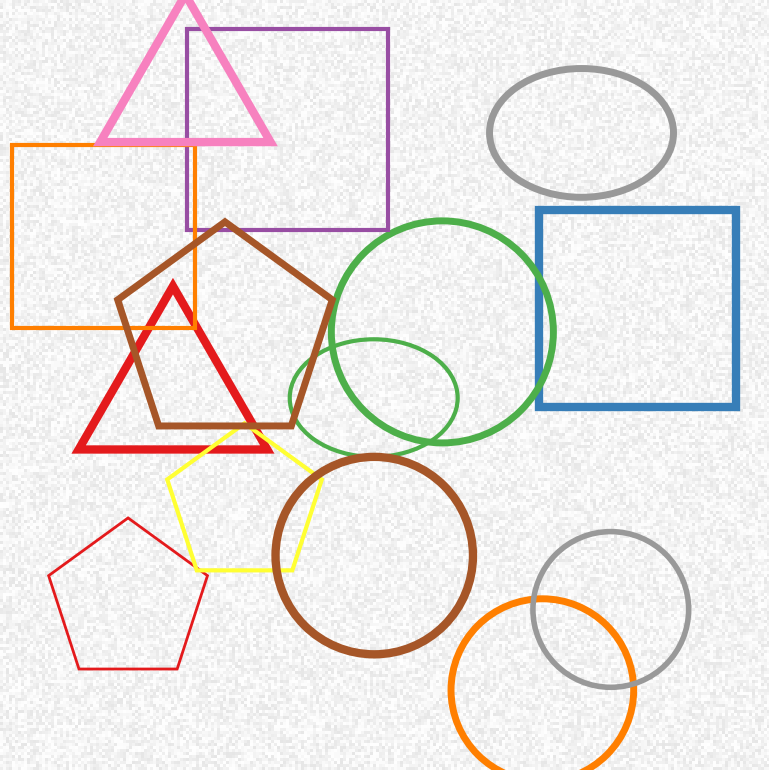[{"shape": "triangle", "thickness": 3, "radius": 0.71, "center": [0.225, 0.487]}, {"shape": "pentagon", "thickness": 1, "radius": 0.54, "center": [0.166, 0.219]}, {"shape": "square", "thickness": 3, "radius": 0.64, "center": [0.828, 0.599]}, {"shape": "circle", "thickness": 2.5, "radius": 0.72, "center": [0.574, 0.569]}, {"shape": "oval", "thickness": 1.5, "radius": 0.55, "center": [0.485, 0.483]}, {"shape": "square", "thickness": 1.5, "radius": 0.65, "center": [0.373, 0.832]}, {"shape": "circle", "thickness": 2.5, "radius": 0.59, "center": [0.704, 0.104]}, {"shape": "square", "thickness": 1.5, "radius": 0.59, "center": [0.134, 0.693]}, {"shape": "pentagon", "thickness": 1.5, "radius": 0.53, "center": [0.318, 0.345]}, {"shape": "pentagon", "thickness": 2.5, "radius": 0.73, "center": [0.292, 0.565]}, {"shape": "circle", "thickness": 3, "radius": 0.64, "center": [0.486, 0.278]}, {"shape": "triangle", "thickness": 3, "radius": 0.64, "center": [0.241, 0.879]}, {"shape": "circle", "thickness": 2, "radius": 0.51, "center": [0.793, 0.209]}, {"shape": "oval", "thickness": 2.5, "radius": 0.6, "center": [0.755, 0.827]}]